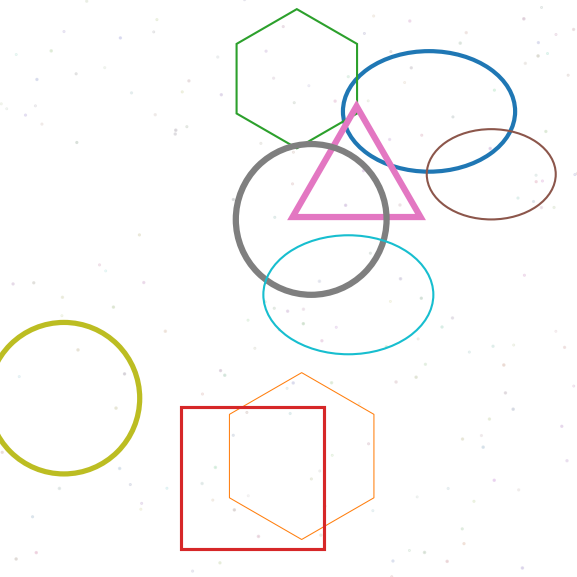[{"shape": "oval", "thickness": 2, "radius": 0.75, "center": [0.743, 0.806]}, {"shape": "hexagon", "thickness": 0.5, "radius": 0.72, "center": [0.522, 0.209]}, {"shape": "hexagon", "thickness": 1, "radius": 0.6, "center": [0.514, 0.863]}, {"shape": "square", "thickness": 1.5, "radius": 0.62, "center": [0.437, 0.171]}, {"shape": "oval", "thickness": 1, "radius": 0.56, "center": [0.851, 0.697]}, {"shape": "triangle", "thickness": 3, "radius": 0.64, "center": [0.617, 0.687]}, {"shape": "circle", "thickness": 3, "radius": 0.65, "center": [0.539, 0.619]}, {"shape": "circle", "thickness": 2.5, "radius": 0.66, "center": [0.111, 0.31]}, {"shape": "oval", "thickness": 1, "radius": 0.74, "center": [0.603, 0.489]}]